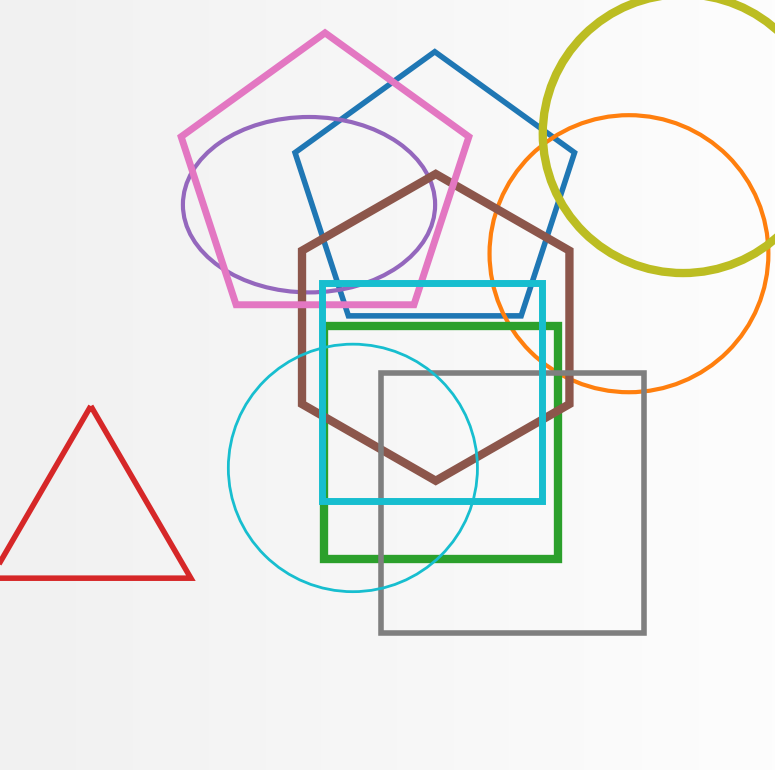[{"shape": "pentagon", "thickness": 2, "radius": 0.95, "center": [0.561, 0.743]}, {"shape": "circle", "thickness": 1.5, "radius": 0.9, "center": [0.812, 0.671]}, {"shape": "square", "thickness": 3, "radius": 0.76, "center": [0.569, 0.426]}, {"shape": "triangle", "thickness": 2, "radius": 0.75, "center": [0.117, 0.324]}, {"shape": "oval", "thickness": 1.5, "radius": 0.81, "center": [0.399, 0.734]}, {"shape": "hexagon", "thickness": 3, "radius": 1.0, "center": [0.562, 0.575]}, {"shape": "pentagon", "thickness": 2.5, "radius": 0.98, "center": [0.419, 0.762]}, {"shape": "square", "thickness": 2, "radius": 0.85, "center": [0.661, 0.347]}, {"shape": "circle", "thickness": 3, "radius": 0.91, "center": [0.881, 0.826]}, {"shape": "circle", "thickness": 1, "radius": 0.8, "center": [0.455, 0.392]}, {"shape": "square", "thickness": 2.5, "radius": 0.71, "center": [0.557, 0.491]}]